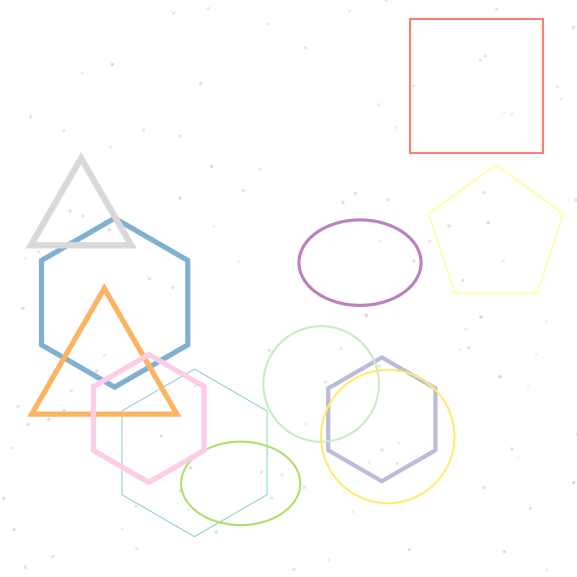[{"shape": "hexagon", "thickness": 0.5, "radius": 0.73, "center": [0.337, 0.215]}, {"shape": "pentagon", "thickness": 1, "radius": 0.61, "center": [0.859, 0.591]}, {"shape": "hexagon", "thickness": 2, "radius": 0.54, "center": [0.661, 0.273]}, {"shape": "square", "thickness": 1, "radius": 0.58, "center": [0.825, 0.85]}, {"shape": "hexagon", "thickness": 2.5, "radius": 0.73, "center": [0.199, 0.475]}, {"shape": "triangle", "thickness": 2.5, "radius": 0.73, "center": [0.181, 0.355]}, {"shape": "oval", "thickness": 1, "radius": 0.52, "center": [0.417, 0.162]}, {"shape": "hexagon", "thickness": 2.5, "radius": 0.55, "center": [0.258, 0.274]}, {"shape": "triangle", "thickness": 3, "radius": 0.5, "center": [0.14, 0.625]}, {"shape": "oval", "thickness": 1.5, "radius": 0.53, "center": [0.623, 0.544]}, {"shape": "circle", "thickness": 1, "radius": 0.5, "center": [0.556, 0.334]}, {"shape": "circle", "thickness": 1, "radius": 0.58, "center": [0.671, 0.243]}]